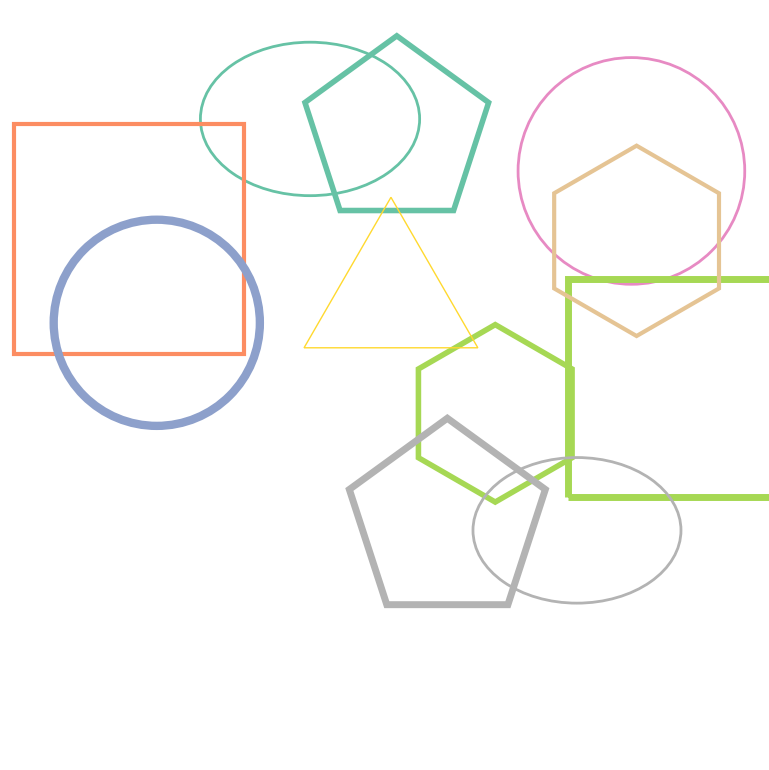[{"shape": "oval", "thickness": 1, "radius": 0.71, "center": [0.403, 0.846]}, {"shape": "pentagon", "thickness": 2, "radius": 0.63, "center": [0.515, 0.828]}, {"shape": "square", "thickness": 1.5, "radius": 0.75, "center": [0.168, 0.69]}, {"shape": "circle", "thickness": 3, "radius": 0.67, "center": [0.204, 0.581]}, {"shape": "circle", "thickness": 1, "radius": 0.74, "center": [0.82, 0.778]}, {"shape": "square", "thickness": 2.5, "radius": 0.71, "center": [0.879, 0.496]}, {"shape": "hexagon", "thickness": 2, "radius": 0.58, "center": [0.643, 0.463]}, {"shape": "triangle", "thickness": 0.5, "radius": 0.65, "center": [0.508, 0.613]}, {"shape": "hexagon", "thickness": 1.5, "radius": 0.62, "center": [0.827, 0.687]}, {"shape": "pentagon", "thickness": 2.5, "radius": 0.67, "center": [0.581, 0.323]}, {"shape": "oval", "thickness": 1, "radius": 0.68, "center": [0.749, 0.311]}]